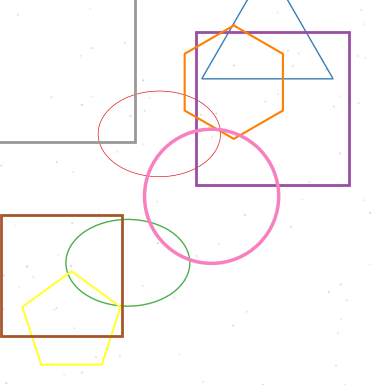[{"shape": "oval", "thickness": 0.5, "radius": 0.79, "center": [0.414, 0.652]}, {"shape": "triangle", "thickness": 1, "radius": 0.98, "center": [0.695, 0.894]}, {"shape": "oval", "thickness": 1, "radius": 0.8, "center": [0.332, 0.317]}, {"shape": "square", "thickness": 2, "radius": 1.0, "center": [0.708, 0.718]}, {"shape": "hexagon", "thickness": 1.5, "radius": 0.74, "center": [0.607, 0.787]}, {"shape": "pentagon", "thickness": 1.5, "radius": 0.67, "center": [0.186, 0.161]}, {"shape": "square", "thickness": 2, "radius": 0.78, "center": [0.16, 0.284]}, {"shape": "circle", "thickness": 2.5, "radius": 0.87, "center": [0.55, 0.49]}, {"shape": "square", "thickness": 2, "radius": 0.96, "center": [0.157, 0.824]}]